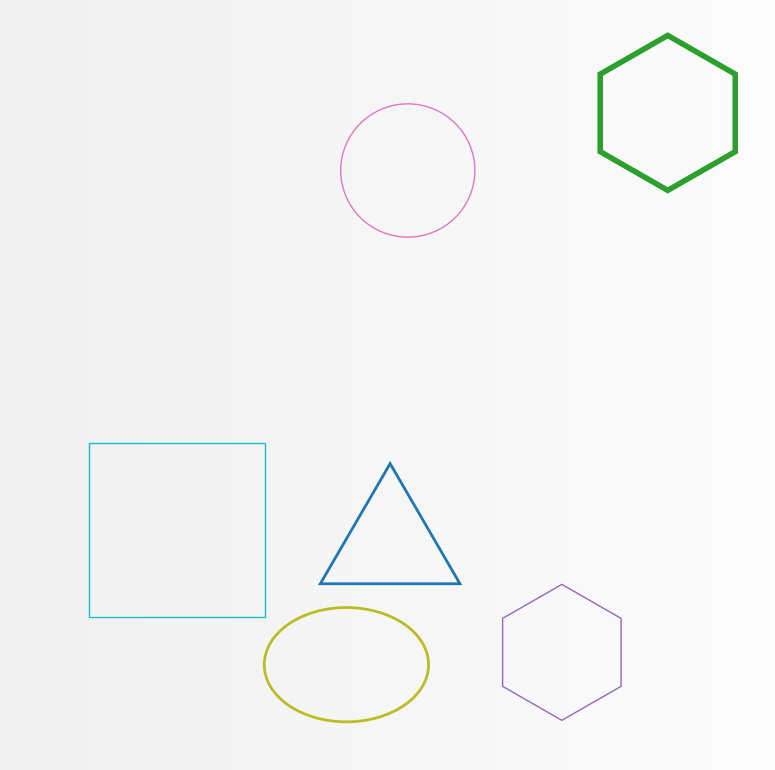[{"shape": "triangle", "thickness": 1, "radius": 0.52, "center": [0.503, 0.294]}, {"shape": "hexagon", "thickness": 2, "radius": 0.5, "center": [0.862, 0.853]}, {"shape": "hexagon", "thickness": 0.5, "radius": 0.44, "center": [0.725, 0.153]}, {"shape": "circle", "thickness": 0.5, "radius": 0.43, "center": [0.526, 0.779]}, {"shape": "oval", "thickness": 1, "radius": 0.53, "center": [0.447, 0.137]}, {"shape": "square", "thickness": 0.5, "radius": 0.57, "center": [0.229, 0.312]}]